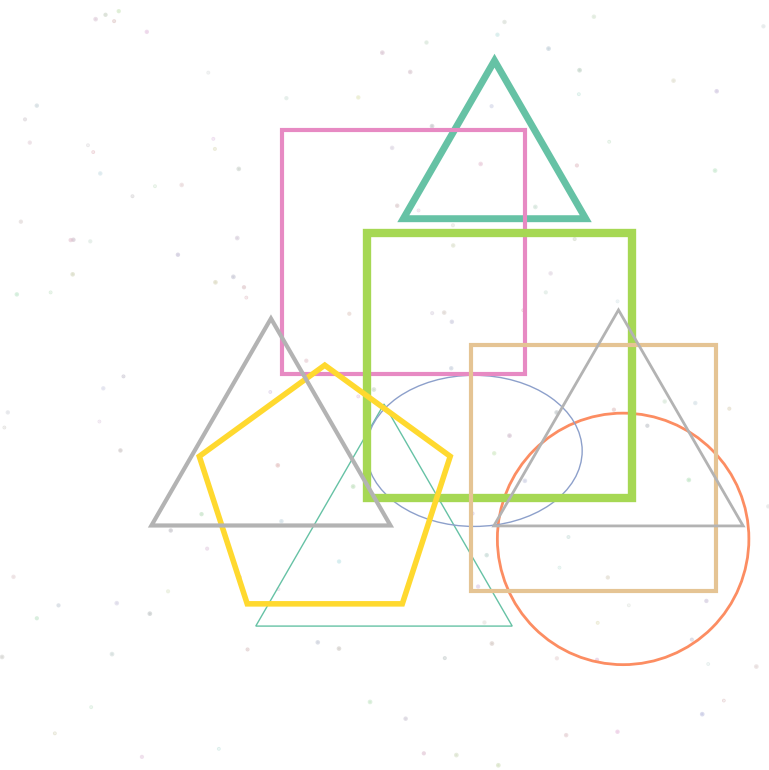[{"shape": "triangle", "thickness": 0.5, "radius": 0.96, "center": [0.499, 0.283]}, {"shape": "triangle", "thickness": 2.5, "radius": 0.68, "center": [0.642, 0.784]}, {"shape": "circle", "thickness": 1, "radius": 0.82, "center": [0.809, 0.3]}, {"shape": "oval", "thickness": 0.5, "radius": 0.7, "center": [0.616, 0.414]}, {"shape": "square", "thickness": 1.5, "radius": 0.79, "center": [0.524, 0.673]}, {"shape": "square", "thickness": 3, "radius": 0.86, "center": [0.648, 0.526]}, {"shape": "pentagon", "thickness": 2, "radius": 0.86, "center": [0.422, 0.354]}, {"shape": "square", "thickness": 1.5, "radius": 0.8, "center": [0.771, 0.392]}, {"shape": "triangle", "thickness": 1.5, "radius": 0.9, "center": [0.352, 0.407]}, {"shape": "triangle", "thickness": 1, "radius": 0.93, "center": [0.803, 0.41]}]